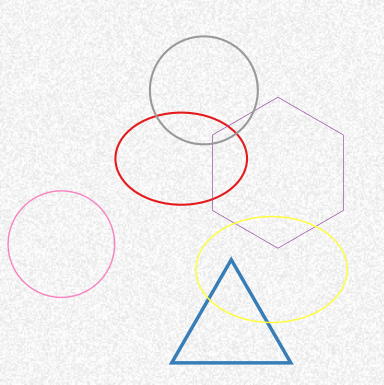[{"shape": "oval", "thickness": 1.5, "radius": 0.85, "center": [0.471, 0.588]}, {"shape": "triangle", "thickness": 2.5, "radius": 0.89, "center": [0.601, 0.147]}, {"shape": "hexagon", "thickness": 0.5, "radius": 0.98, "center": [0.722, 0.551]}, {"shape": "oval", "thickness": 1, "radius": 0.98, "center": [0.705, 0.3]}, {"shape": "circle", "thickness": 1, "radius": 0.69, "center": [0.159, 0.366]}, {"shape": "circle", "thickness": 1.5, "radius": 0.7, "center": [0.529, 0.765]}]